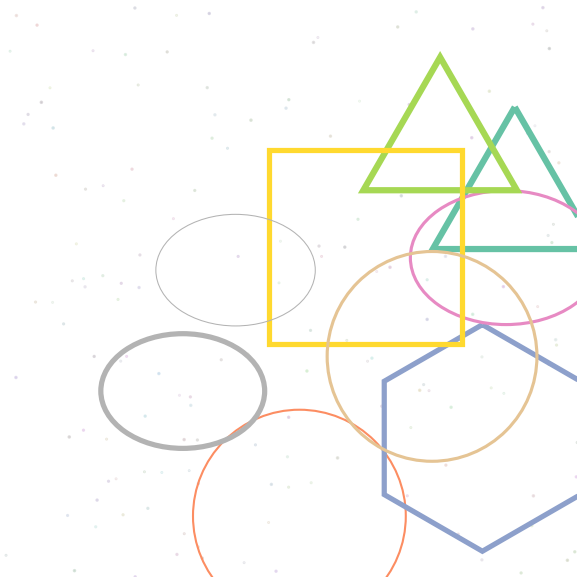[{"shape": "triangle", "thickness": 3, "radius": 0.82, "center": [0.891, 0.65]}, {"shape": "circle", "thickness": 1, "radius": 0.92, "center": [0.518, 0.105]}, {"shape": "hexagon", "thickness": 2.5, "radius": 0.98, "center": [0.835, 0.241]}, {"shape": "oval", "thickness": 1.5, "radius": 0.83, "center": [0.876, 0.553]}, {"shape": "triangle", "thickness": 3, "radius": 0.77, "center": [0.762, 0.746]}, {"shape": "square", "thickness": 2.5, "radius": 0.84, "center": [0.633, 0.571]}, {"shape": "circle", "thickness": 1.5, "radius": 0.91, "center": [0.748, 0.382]}, {"shape": "oval", "thickness": 0.5, "radius": 0.69, "center": [0.408, 0.531]}, {"shape": "oval", "thickness": 2.5, "radius": 0.71, "center": [0.316, 0.322]}]